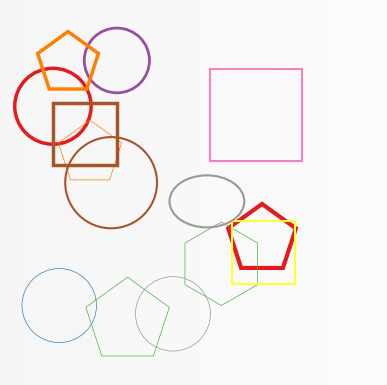[{"shape": "pentagon", "thickness": 3, "radius": 0.46, "center": [0.676, 0.378]}, {"shape": "circle", "thickness": 2.5, "radius": 0.49, "center": [0.137, 0.724]}, {"shape": "circle", "thickness": 0.5, "radius": 0.48, "center": [0.153, 0.206]}, {"shape": "hexagon", "thickness": 0.5, "radius": 0.54, "center": [0.571, 0.315]}, {"shape": "pentagon", "thickness": 0.5, "radius": 0.57, "center": [0.329, 0.167]}, {"shape": "circle", "thickness": 2, "radius": 0.42, "center": [0.302, 0.843]}, {"shape": "pentagon", "thickness": 2.5, "radius": 0.41, "center": [0.176, 0.835]}, {"shape": "pentagon", "thickness": 0.5, "radius": 0.43, "center": [0.232, 0.602]}, {"shape": "square", "thickness": 1.5, "radius": 0.41, "center": [0.68, 0.343]}, {"shape": "square", "thickness": 2.5, "radius": 0.41, "center": [0.219, 0.652]}, {"shape": "circle", "thickness": 1.5, "radius": 0.59, "center": [0.287, 0.525]}, {"shape": "square", "thickness": 1.5, "radius": 0.59, "center": [0.661, 0.702]}, {"shape": "circle", "thickness": 0.5, "radius": 0.48, "center": [0.446, 0.185]}, {"shape": "oval", "thickness": 1.5, "radius": 0.48, "center": [0.534, 0.477]}]